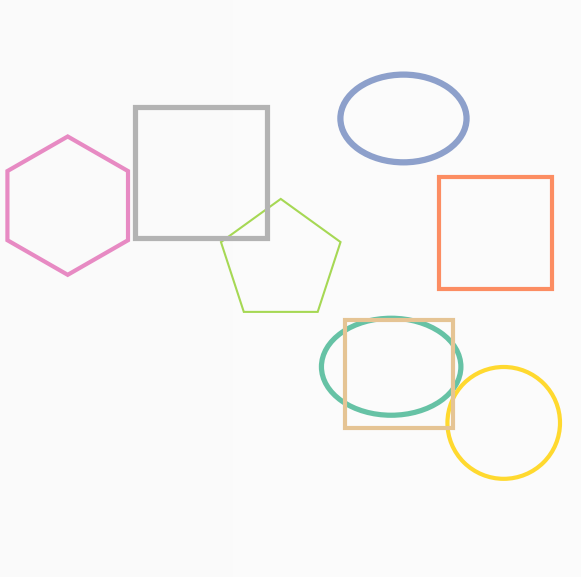[{"shape": "oval", "thickness": 2.5, "radius": 0.6, "center": [0.673, 0.364]}, {"shape": "square", "thickness": 2, "radius": 0.48, "center": [0.853, 0.595]}, {"shape": "oval", "thickness": 3, "radius": 0.54, "center": [0.694, 0.794]}, {"shape": "hexagon", "thickness": 2, "radius": 0.6, "center": [0.116, 0.643]}, {"shape": "pentagon", "thickness": 1, "radius": 0.54, "center": [0.483, 0.547]}, {"shape": "circle", "thickness": 2, "radius": 0.48, "center": [0.867, 0.267]}, {"shape": "square", "thickness": 2, "radius": 0.46, "center": [0.687, 0.352]}, {"shape": "square", "thickness": 2.5, "radius": 0.57, "center": [0.346, 0.7]}]